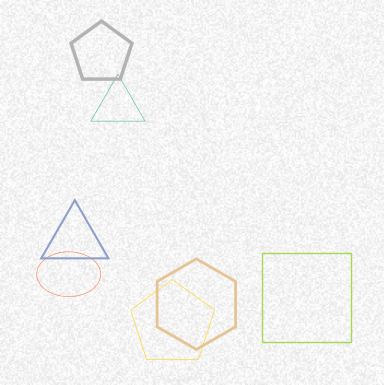[{"shape": "triangle", "thickness": 0.5, "radius": 0.41, "center": [0.306, 0.726]}, {"shape": "oval", "thickness": 0.5, "radius": 0.42, "center": [0.178, 0.288]}, {"shape": "triangle", "thickness": 1.5, "radius": 0.5, "center": [0.194, 0.379]}, {"shape": "square", "thickness": 1, "radius": 0.58, "center": [0.796, 0.228]}, {"shape": "pentagon", "thickness": 0.5, "radius": 0.57, "center": [0.448, 0.159]}, {"shape": "hexagon", "thickness": 2, "radius": 0.59, "center": [0.51, 0.21]}, {"shape": "pentagon", "thickness": 2.5, "radius": 0.42, "center": [0.264, 0.862]}]